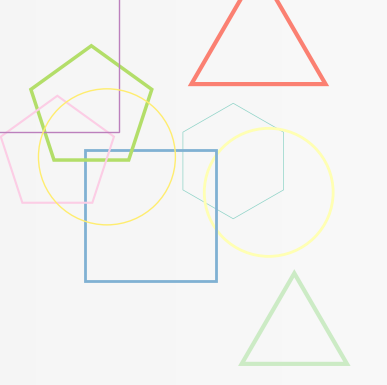[{"shape": "hexagon", "thickness": 0.5, "radius": 0.75, "center": [0.602, 0.582]}, {"shape": "circle", "thickness": 2, "radius": 0.83, "center": [0.693, 0.5]}, {"shape": "triangle", "thickness": 3, "radius": 1.0, "center": [0.667, 0.882]}, {"shape": "square", "thickness": 2, "radius": 0.85, "center": [0.388, 0.44]}, {"shape": "pentagon", "thickness": 2.5, "radius": 0.82, "center": [0.236, 0.717]}, {"shape": "pentagon", "thickness": 1.5, "radius": 0.77, "center": [0.148, 0.598]}, {"shape": "square", "thickness": 1, "radius": 0.98, "center": [0.112, 0.852]}, {"shape": "triangle", "thickness": 3, "radius": 0.78, "center": [0.76, 0.133]}, {"shape": "circle", "thickness": 1, "radius": 0.88, "center": [0.276, 0.593]}]